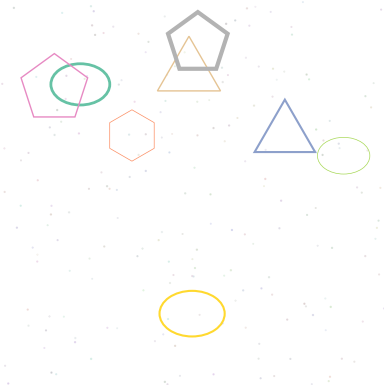[{"shape": "oval", "thickness": 2, "radius": 0.38, "center": [0.209, 0.781]}, {"shape": "hexagon", "thickness": 0.5, "radius": 0.33, "center": [0.343, 0.648]}, {"shape": "triangle", "thickness": 1.5, "radius": 0.45, "center": [0.74, 0.65]}, {"shape": "pentagon", "thickness": 1, "radius": 0.45, "center": [0.141, 0.77]}, {"shape": "oval", "thickness": 0.5, "radius": 0.34, "center": [0.893, 0.596]}, {"shape": "oval", "thickness": 1.5, "radius": 0.42, "center": [0.499, 0.185]}, {"shape": "triangle", "thickness": 1, "radius": 0.47, "center": [0.491, 0.811]}, {"shape": "pentagon", "thickness": 3, "radius": 0.41, "center": [0.514, 0.887]}]